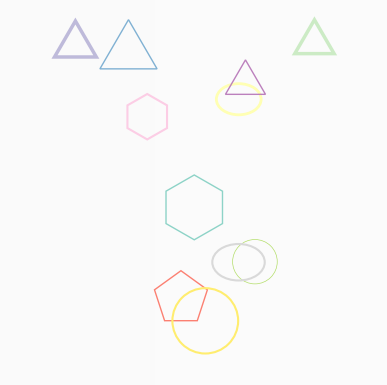[{"shape": "hexagon", "thickness": 1, "radius": 0.42, "center": [0.501, 0.461]}, {"shape": "oval", "thickness": 2, "radius": 0.29, "center": [0.616, 0.742]}, {"shape": "triangle", "thickness": 2.5, "radius": 0.31, "center": [0.195, 0.883]}, {"shape": "pentagon", "thickness": 1, "radius": 0.36, "center": [0.467, 0.225]}, {"shape": "triangle", "thickness": 1, "radius": 0.43, "center": [0.332, 0.864]}, {"shape": "circle", "thickness": 0.5, "radius": 0.29, "center": [0.658, 0.32]}, {"shape": "hexagon", "thickness": 1.5, "radius": 0.3, "center": [0.38, 0.697]}, {"shape": "oval", "thickness": 1.5, "radius": 0.34, "center": [0.616, 0.319]}, {"shape": "triangle", "thickness": 1, "radius": 0.3, "center": [0.633, 0.785]}, {"shape": "triangle", "thickness": 2.5, "radius": 0.29, "center": [0.811, 0.89]}, {"shape": "circle", "thickness": 1.5, "radius": 0.42, "center": [0.53, 0.167]}]